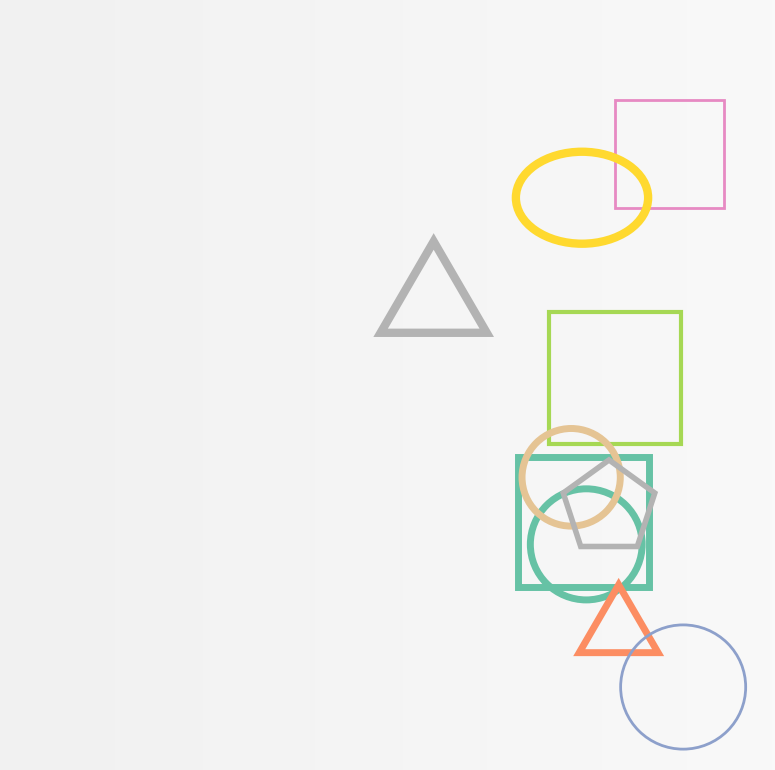[{"shape": "circle", "thickness": 2.5, "radius": 0.36, "center": [0.756, 0.293]}, {"shape": "square", "thickness": 2.5, "radius": 0.42, "center": [0.753, 0.322]}, {"shape": "triangle", "thickness": 2.5, "radius": 0.29, "center": [0.798, 0.182]}, {"shape": "circle", "thickness": 1, "radius": 0.4, "center": [0.881, 0.108]}, {"shape": "square", "thickness": 1, "radius": 0.35, "center": [0.864, 0.8]}, {"shape": "square", "thickness": 1.5, "radius": 0.43, "center": [0.793, 0.509]}, {"shape": "oval", "thickness": 3, "radius": 0.43, "center": [0.751, 0.743]}, {"shape": "circle", "thickness": 2.5, "radius": 0.32, "center": [0.737, 0.38]}, {"shape": "triangle", "thickness": 3, "radius": 0.4, "center": [0.56, 0.607]}, {"shape": "pentagon", "thickness": 2, "radius": 0.31, "center": [0.786, 0.341]}]